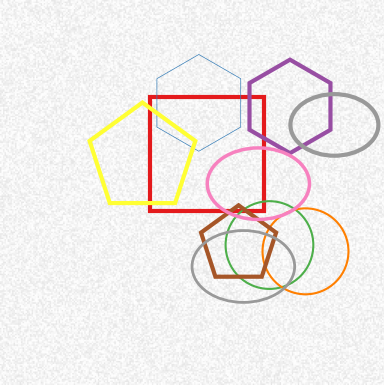[{"shape": "square", "thickness": 3, "radius": 0.74, "center": [0.537, 0.6]}, {"shape": "hexagon", "thickness": 0.5, "radius": 0.63, "center": [0.516, 0.733]}, {"shape": "circle", "thickness": 1.5, "radius": 0.57, "center": [0.7, 0.364]}, {"shape": "hexagon", "thickness": 3, "radius": 0.61, "center": [0.753, 0.724]}, {"shape": "circle", "thickness": 1.5, "radius": 0.56, "center": [0.794, 0.347]}, {"shape": "pentagon", "thickness": 3, "radius": 0.72, "center": [0.37, 0.589]}, {"shape": "pentagon", "thickness": 3, "radius": 0.51, "center": [0.62, 0.364]}, {"shape": "oval", "thickness": 2.5, "radius": 0.66, "center": [0.671, 0.523]}, {"shape": "oval", "thickness": 2, "radius": 0.67, "center": [0.632, 0.308]}, {"shape": "oval", "thickness": 3, "radius": 0.57, "center": [0.869, 0.676]}]